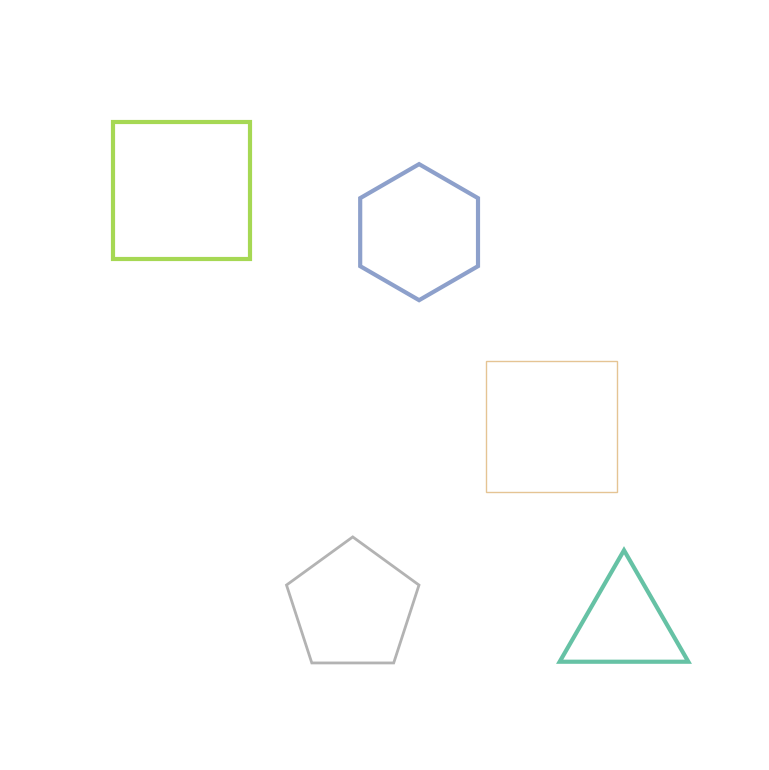[{"shape": "triangle", "thickness": 1.5, "radius": 0.48, "center": [0.81, 0.189]}, {"shape": "hexagon", "thickness": 1.5, "radius": 0.44, "center": [0.544, 0.699]}, {"shape": "square", "thickness": 1.5, "radius": 0.44, "center": [0.236, 0.752]}, {"shape": "square", "thickness": 0.5, "radius": 0.43, "center": [0.716, 0.447]}, {"shape": "pentagon", "thickness": 1, "radius": 0.45, "center": [0.458, 0.212]}]